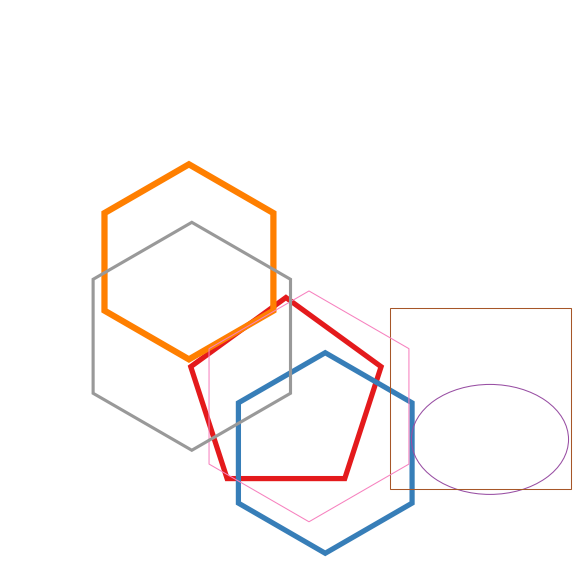[{"shape": "pentagon", "thickness": 2.5, "radius": 0.87, "center": [0.495, 0.311]}, {"shape": "hexagon", "thickness": 2.5, "radius": 0.87, "center": [0.563, 0.215]}, {"shape": "oval", "thickness": 0.5, "radius": 0.68, "center": [0.848, 0.238]}, {"shape": "hexagon", "thickness": 3, "radius": 0.84, "center": [0.327, 0.546]}, {"shape": "square", "thickness": 0.5, "radius": 0.78, "center": [0.833, 0.309]}, {"shape": "hexagon", "thickness": 0.5, "radius": 1.0, "center": [0.535, 0.295]}, {"shape": "hexagon", "thickness": 1.5, "radius": 0.99, "center": [0.332, 0.417]}]